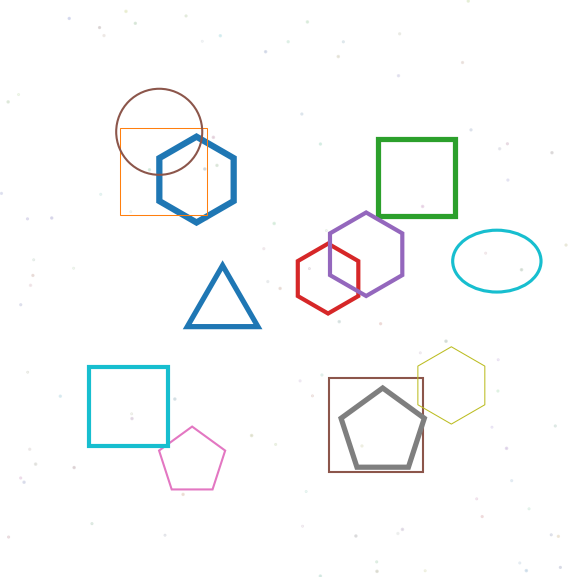[{"shape": "hexagon", "thickness": 3, "radius": 0.37, "center": [0.34, 0.688]}, {"shape": "triangle", "thickness": 2.5, "radius": 0.35, "center": [0.385, 0.469]}, {"shape": "square", "thickness": 0.5, "radius": 0.37, "center": [0.283, 0.703]}, {"shape": "square", "thickness": 2.5, "radius": 0.33, "center": [0.721, 0.691]}, {"shape": "hexagon", "thickness": 2, "radius": 0.3, "center": [0.568, 0.517]}, {"shape": "hexagon", "thickness": 2, "radius": 0.36, "center": [0.634, 0.559]}, {"shape": "square", "thickness": 1, "radius": 0.41, "center": [0.651, 0.264]}, {"shape": "circle", "thickness": 1, "radius": 0.37, "center": [0.276, 0.771]}, {"shape": "pentagon", "thickness": 1, "radius": 0.3, "center": [0.333, 0.2]}, {"shape": "pentagon", "thickness": 2.5, "radius": 0.38, "center": [0.663, 0.251]}, {"shape": "hexagon", "thickness": 0.5, "radius": 0.33, "center": [0.782, 0.332]}, {"shape": "square", "thickness": 2, "radius": 0.34, "center": [0.222, 0.295]}, {"shape": "oval", "thickness": 1.5, "radius": 0.38, "center": [0.86, 0.547]}]